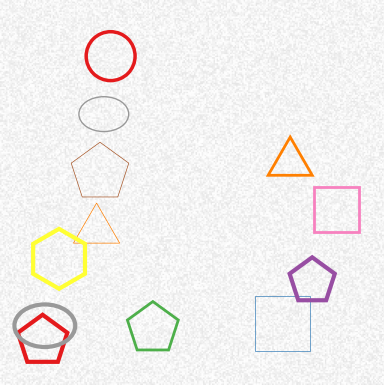[{"shape": "pentagon", "thickness": 3, "radius": 0.34, "center": [0.111, 0.115]}, {"shape": "circle", "thickness": 2.5, "radius": 0.32, "center": [0.287, 0.854]}, {"shape": "square", "thickness": 0.5, "radius": 0.36, "center": [0.735, 0.16]}, {"shape": "pentagon", "thickness": 2, "radius": 0.35, "center": [0.397, 0.147]}, {"shape": "pentagon", "thickness": 3, "radius": 0.31, "center": [0.811, 0.27]}, {"shape": "triangle", "thickness": 0.5, "radius": 0.35, "center": [0.251, 0.403]}, {"shape": "triangle", "thickness": 2, "radius": 0.33, "center": [0.754, 0.578]}, {"shape": "hexagon", "thickness": 3, "radius": 0.39, "center": [0.153, 0.328]}, {"shape": "pentagon", "thickness": 0.5, "radius": 0.39, "center": [0.26, 0.552]}, {"shape": "square", "thickness": 2, "radius": 0.29, "center": [0.875, 0.457]}, {"shape": "oval", "thickness": 3, "radius": 0.39, "center": [0.116, 0.154]}, {"shape": "oval", "thickness": 1, "radius": 0.32, "center": [0.27, 0.704]}]